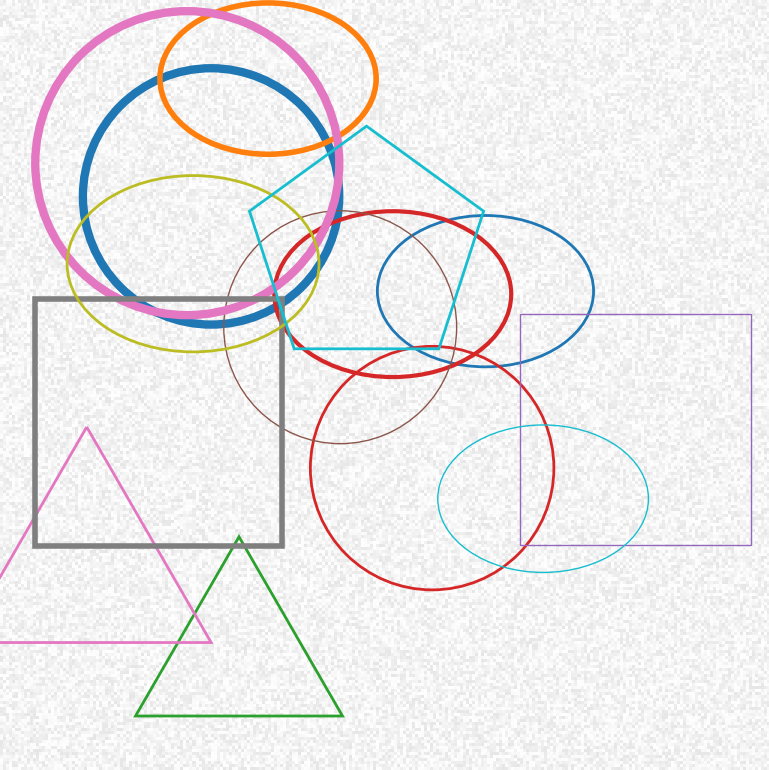[{"shape": "circle", "thickness": 3, "radius": 0.83, "center": [0.274, 0.745]}, {"shape": "oval", "thickness": 1, "radius": 0.7, "center": [0.63, 0.622]}, {"shape": "oval", "thickness": 2, "radius": 0.7, "center": [0.348, 0.898]}, {"shape": "triangle", "thickness": 1, "radius": 0.78, "center": [0.31, 0.148]}, {"shape": "oval", "thickness": 1.5, "radius": 0.77, "center": [0.51, 0.618]}, {"shape": "circle", "thickness": 1, "radius": 0.79, "center": [0.561, 0.392]}, {"shape": "square", "thickness": 0.5, "radius": 0.75, "center": [0.826, 0.442]}, {"shape": "circle", "thickness": 0.5, "radius": 0.76, "center": [0.442, 0.575]}, {"shape": "circle", "thickness": 3, "radius": 0.99, "center": [0.243, 0.788]}, {"shape": "triangle", "thickness": 1, "radius": 0.93, "center": [0.113, 0.259]}, {"shape": "square", "thickness": 2, "radius": 0.8, "center": [0.206, 0.451]}, {"shape": "oval", "thickness": 1, "radius": 0.82, "center": [0.251, 0.657]}, {"shape": "oval", "thickness": 0.5, "radius": 0.68, "center": [0.705, 0.352]}, {"shape": "pentagon", "thickness": 1, "radius": 0.8, "center": [0.476, 0.676]}]